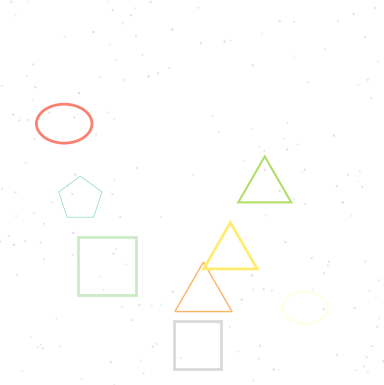[{"shape": "pentagon", "thickness": 0.5, "radius": 0.29, "center": [0.209, 0.484]}, {"shape": "oval", "thickness": 0.5, "radius": 0.3, "center": [0.793, 0.201]}, {"shape": "oval", "thickness": 2, "radius": 0.36, "center": [0.167, 0.679]}, {"shape": "triangle", "thickness": 1, "radius": 0.43, "center": [0.528, 0.234]}, {"shape": "triangle", "thickness": 1.5, "radius": 0.4, "center": [0.688, 0.514]}, {"shape": "square", "thickness": 2, "radius": 0.31, "center": [0.513, 0.104]}, {"shape": "square", "thickness": 2, "radius": 0.38, "center": [0.279, 0.308]}, {"shape": "triangle", "thickness": 2, "radius": 0.4, "center": [0.598, 0.342]}]